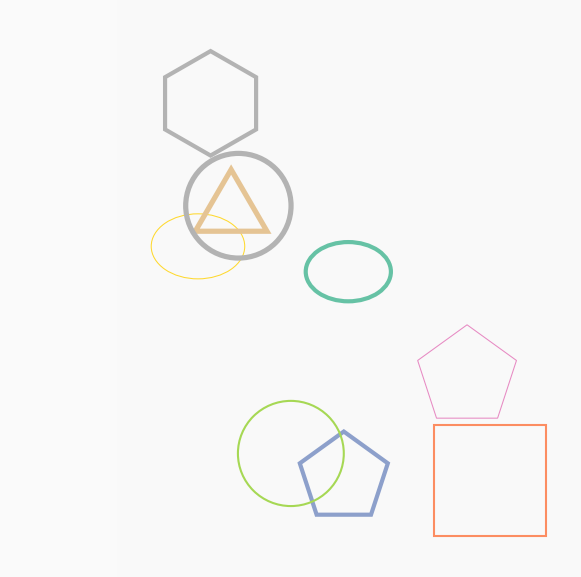[{"shape": "oval", "thickness": 2, "radius": 0.37, "center": [0.599, 0.529]}, {"shape": "square", "thickness": 1, "radius": 0.48, "center": [0.843, 0.167]}, {"shape": "pentagon", "thickness": 2, "radius": 0.4, "center": [0.592, 0.172]}, {"shape": "pentagon", "thickness": 0.5, "radius": 0.45, "center": [0.804, 0.347]}, {"shape": "circle", "thickness": 1, "radius": 0.46, "center": [0.5, 0.214]}, {"shape": "oval", "thickness": 0.5, "radius": 0.4, "center": [0.341, 0.573]}, {"shape": "triangle", "thickness": 2.5, "radius": 0.36, "center": [0.398, 0.634]}, {"shape": "circle", "thickness": 2.5, "radius": 0.45, "center": [0.41, 0.643]}, {"shape": "hexagon", "thickness": 2, "radius": 0.45, "center": [0.362, 0.82]}]